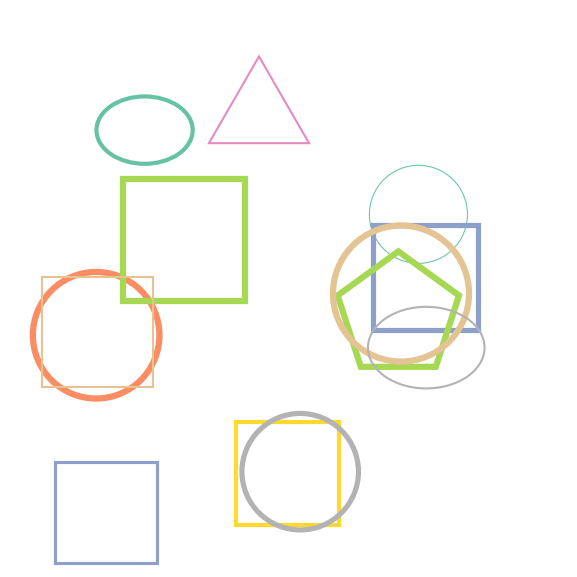[{"shape": "oval", "thickness": 2, "radius": 0.42, "center": [0.25, 0.774]}, {"shape": "circle", "thickness": 0.5, "radius": 0.42, "center": [0.725, 0.628]}, {"shape": "circle", "thickness": 3, "radius": 0.55, "center": [0.166, 0.419]}, {"shape": "square", "thickness": 1.5, "radius": 0.44, "center": [0.184, 0.112]}, {"shape": "square", "thickness": 2.5, "radius": 0.46, "center": [0.737, 0.519]}, {"shape": "triangle", "thickness": 1, "radius": 0.5, "center": [0.448, 0.801]}, {"shape": "pentagon", "thickness": 3, "radius": 0.55, "center": [0.69, 0.453]}, {"shape": "square", "thickness": 3, "radius": 0.53, "center": [0.319, 0.584]}, {"shape": "square", "thickness": 2, "radius": 0.44, "center": [0.497, 0.179]}, {"shape": "circle", "thickness": 3, "radius": 0.59, "center": [0.694, 0.491]}, {"shape": "square", "thickness": 1, "radius": 0.48, "center": [0.168, 0.424]}, {"shape": "circle", "thickness": 2.5, "radius": 0.5, "center": [0.52, 0.182]}, {"shape": "oval", "thickness": 1, "radius": 0.5, "center": [0.738, 0.397]}]